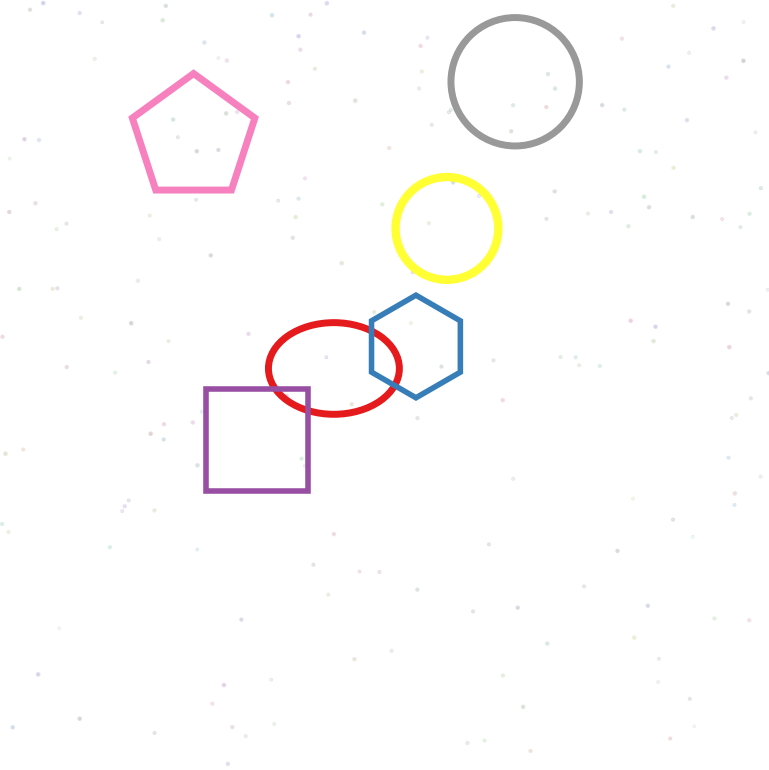[{"shape": "oval", "thickness": 2.5, "radius": 0.43, "center": [0.434, 0.521]}, {"shape": "hexagon", "thickness": 2, "radius": 0.33, "center": [0.54, 0.55]}, {"shape": "square", "thickness": 2, "radius": 0.33, "center": [0.334, 0.429]}, {"shape": "circle", "thickness": 3, "radius": 0.33, "center": [0.58, 0.703]}, {"shape": "pentagon", "thickness": 2.5, "radius": 0.42, "center": [0.251, 0.821]}, {"shape": "circle", "thickness": 2.5, "radius": 0.42, "center": [0.669, 0.894]}]